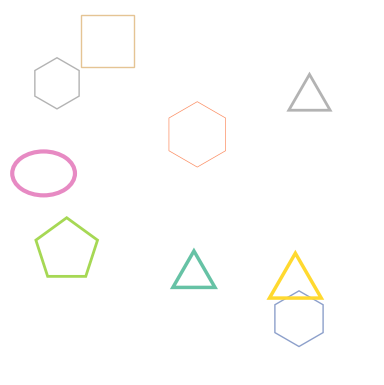[{"shape": "triangle", "thickness": 2.5, "radius": 0.32, "center": [0.504, 0.285]}, {"shape": "hexagon", "thickness": 0.5, "radius": 0.42, "center": [0.512, 0.651]}, {"shape": "hexagon", "thickness": 1, "radius": 0.36, "center": [0.777, 0.172]}, {"shape": "oval", "thickness": 3, "radius": 0.41, "center": [0.113, 0.55]}, {"shape": "pentagon", "thickness": 2, "radius": 0.42, "center": [0.173, 0.35]}, {"shape": "triangle", "thickness": 2.5, "radius": 0.39, "center": [0.767, 0.265]}, {"shape": "square", "thickness": 1, "radius": 0.34, "center": [0.28, 0.894]}, {"shape": "triangle", "thickness": 2, "radius": 0.31, "center": [0.804, 0.745]}, {"shape": "hexagon", "thickness": 1, "radius": 0.33, "center": [0.148, 0.784]}]